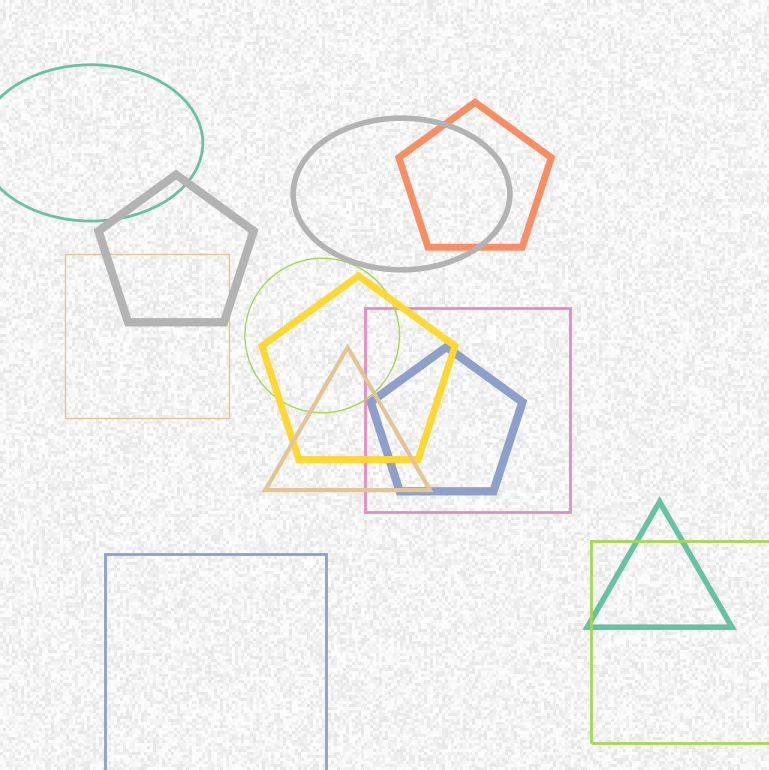[{"shape": "oval", "thickness": 1, "radius": 0.73, "center": [0.118, 0.814]}, {"shape": "triangle", "thickness": 2, "radius": 0.54, "center": [0.857, 0.24]}, {"shape": "pentagon", "thickness": 2.5, "radius": 0.52, "center": [0.617, 0.763]}, {"shape": "square", "thickness": 1, "radius": 0.72, "center": [0.28, 0.137]}, {"shape": "pentagon", "thickness": 3, "radius": 0.52, "center": [0.58, 0.446]}, {"shape": "square", "thickness": 1, "radius": 0.66, "center": [0.607, 0.468]}, {"shape": "circle", "thickness": 0.5, "radius": 0.5, "center": [0.418, 0.564]}, {"shape": "square", "thickness": 1, "radius": 0.65, "center": [0.898, 0.166]}, {"shape": "pentagon", "thickness": 2.5, "radius": 0.66, "center": [0.466, 0.51]}, {"shape": "square", "thickness": 0.5, "radius": 0.53, "center": [0.191, 0.563]}, {"shape": "triangle", "thickness": 1.5, "radius": 0.62, "center": [0.451, 0.425]}, {"shape": "oval", "thickness": 2, "radius": 0.7, "center": [0.521, 0.748]}, {"shape": "pentagon", "thickness": 3, "radius": 0.53, "center": [0.229, 0.667]}]